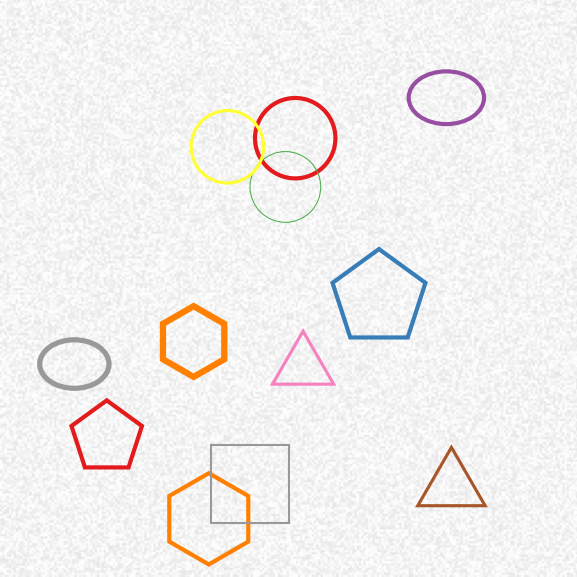[{"shape": "circle", "thickness": 2, "radius": 0.35, "center": [0.511, 0.76]}, {"shape": "pentagon", "thickness": 2, "radius": 0.32, "center": [0.185, 0.242]}, {"shape": "pentagon", "thickness": 2, "radius": 0.42, "center": [0.656, 0.483]}, {"shape": "circle", "thickness": 0.5, "radius": 0.31, "center": [0.494, 0.675]}, {"shape": "oval", "thickness": 2, "radius": 0.33, "center": [0.773, 0.83]}, {"shape": "hexagon", "thickness": 2, "radius": 0.39, "center": [0.362, 0.101]}, {"shape": "hexagon", "thickness": 3, "radius": 0.31, "center": [0.335, 0.408]}, {"shape": "circle", "thickness": 1.5, "radius": 0.31, "center": [0.394, 0.745]}, {"shape": "triangle", "thickness": 1.5, "radius": 0.34, "center": [0.782, 0.157]}, {"shape": "triangle", "thickness": 1.5, "radius": 0.31, "center": [0.525, 0.364]}, {"shape": "oval", "thickness": 2.5, "radius": 0.3, "center": [0.129, 0.369]}, {"shape": "square", "thickness": 1, "radius": 0.34, "center": [0.433, 0.161]}]